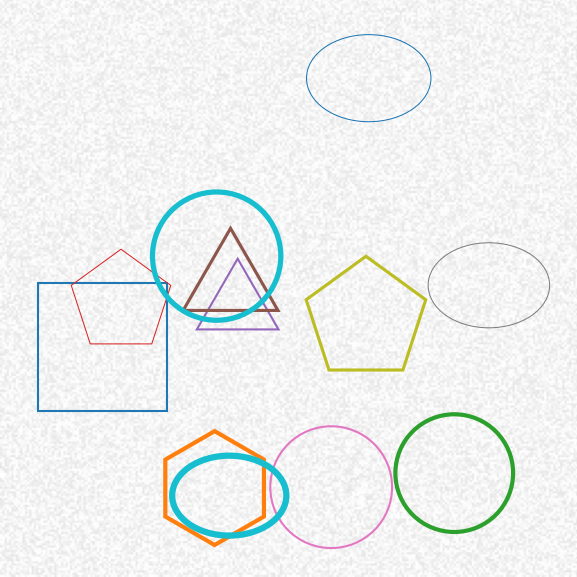[{"shape": "oval", "thickness": 0.5, "radius": 0.54, "center": [0.638, 0.864]}, {"shape": "square", "thickness": 1, "radius": 0.56, "center": [0.177, 0.399]}, {"shape": "hexagon", "thickness": 2, "radius": 0.49, "center": [0.372, 0.154]}, {"shape": "circle", "thickness": 2, "radius": 0.51, "center": [0.787, 0.18]}, {"shape": "pentagon", "thickness": 0.5, "radius": 0.45, "center": [0.21, 0.477]}, {"shape": "triangle", "thickness": 1, "radius": 0.41, "center": [0.412, 0.47]}, {"shape": "triangle", "thickness": 1.5, "radius": 0.47, "center": [0.399, 0.509]}, {"shape": "circle", "thickness": 1, "radius": 0.53, "center": [0.573, 0.156]}, {"shape": "oval", "thickness": 0.5, "radius": 0.53, "center": [0.847, 0.505]}, {"shape": "pentagon", "thickness": 1.5, "radius": 0.54, "center": [0.634, 0.446]}, {"shape": "oval", "thickness": 3, "radius": 0.49, "center": [0.397, 0.141]}, {"shape": "circle", "thickness": 2.5, "radius": 0.56, "center": [0.375, 0.556]}]